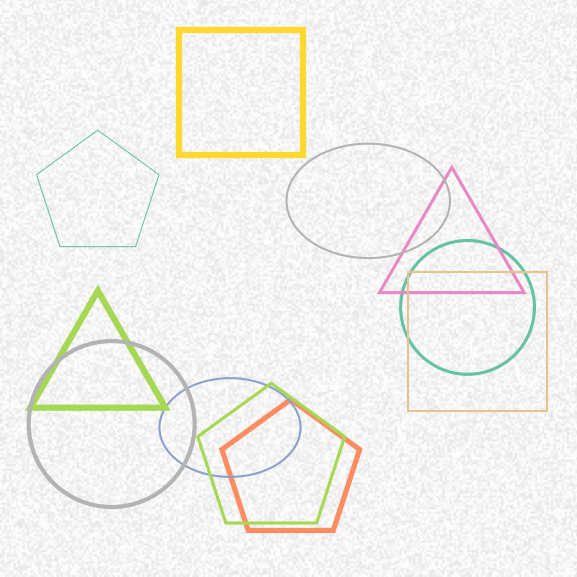[{"shape": "pentagon", "thickness": 0.5, "radius": 0.56, "center": [0.169, 0.662]}, {"shape": "circle", "thickness": 1.5, "radius": 0.58, "center": [0.81, 0.467]}, {"shape": "pentagon", "thickness": 2.5, "radius": 0.63, "center": [0.503, 0.182]}, {"shape": "oval", "thickness": 1, "radius": 0.61, "center": [0.398, 0.259]}, {"shape": "triangle", "thickness": 1.5, "radius": 0.72, "center": [0.782, 0.565]}, {"shape": "pentagon", "thickness": 1.5, "radius": 0.67, "center": [0.47, 0.202]}, {"shape": "triangle", "thickness": 3, "radius": 0.68, "center": [0.169, 0.361]}, {"shape": "square", "thickness": 3, "radius": 0.54, "center": [0.417, 0.839]}, {"shape": "square", "thickness": 1, "radius": 0.6, "center": [0.827, 0.408]}, {"shape": "circle", "thickness": 2, "radius": 0.72, "center": [0.193, 0.265]}, {"shape": "oval", "thickness": 1, "radius": 0.71, "center": [0.638, 0.651]}]